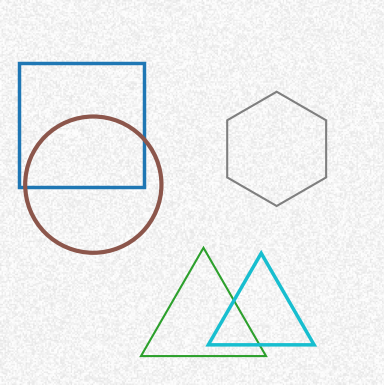[{"shape": "square", "thickness": 2.5, "radius": 0.81, "center": [0.212, 0.674]}, {"shape": "triangle", "thickness": 1.5, "radius": 0.94, "center": [0.529, 0.169]}, {"shape": "circle", "thickness": 3, "radius": 0.88, "center": [0.242, 0.52]}, {"shape": "hexagon", "thickness": 1.5, "radius": 0.74, "center": [0.719, 0.613]}, {"shape": "triangle", "thickness": 2.5, "radius": 0.79, "center": [0.678, 0.184]}]